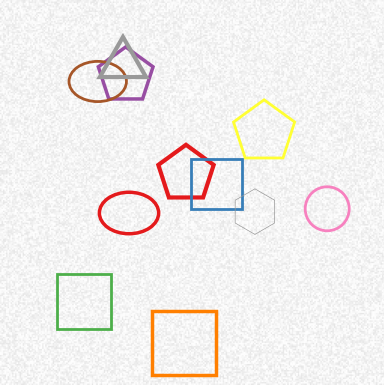[{"shape": "pentagon", "thickness": 3, "radius": 0.38, "center": [0.483, 0.548]}, {"shape": "oval", "thickness": 2.5, "radius": 0.38, "center": [0.335, 0.447]}, {"shape": "square", "thickness": 2, "radius": 0.33, "center": [0.562, 0.521]}, {"shape": "square", "thickness": 2, "radius": 0.35, "center": [0.219, 0.217]}, {"shape": "pentagon", "thickness": 2.5, "radius": 0.37, "center": [0.326, 0.803]}, {"shape": "square", "thickness": 2.5, "radius": 0.42, "center": [0.478, 0.109]}, {"shape": "pentagon", "thickness": 2, "radius": 0.42, "center": [0.686, 0.657]}, {"shape": "oval", "thickness": 2, "radius": 0.37, "center": [0.254, 0.788]}, {"shape": "circle", "thickness": 2, "radius": 0.29, "center": [0.85, 0.458]}, {"shape": "hexagon", "thickness": 0.5, "radius": 0.3, "center": [0.662, 0.45]}, {"shape": "triangle", "thickness": 3, "radius": 0.35, "center": [0.319, 0.835]}]